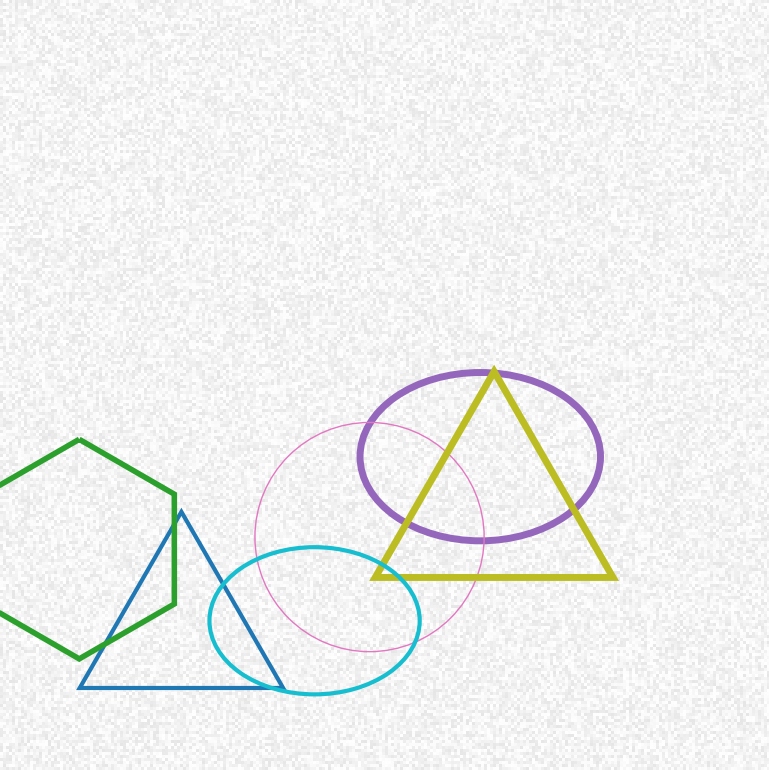[{"shape": "triangle", "thickness": 1.5, "radius": 0.76, "center": [0.236, 0.183]}, {"shape": "hexagon", "thickness": 2, "radius": 0.71, "center": [0.103, 0.287]}, {"shape": "oval", "thickness": 2.5, "radius": 0.78, "center": [0.624, 0.407]}, {"shape": "circle", "thickness": 0.5, "radius": 0.74, "center": [0.48, 0.303]}, {"shape": "triangle", "thickness": 2.5, "radius": 0.89, "center": [0.642, 0.339]}, {"shape": "oval", "thickness": 1.5, "radius": 0.68, "center": [0.409, 0.194]}]